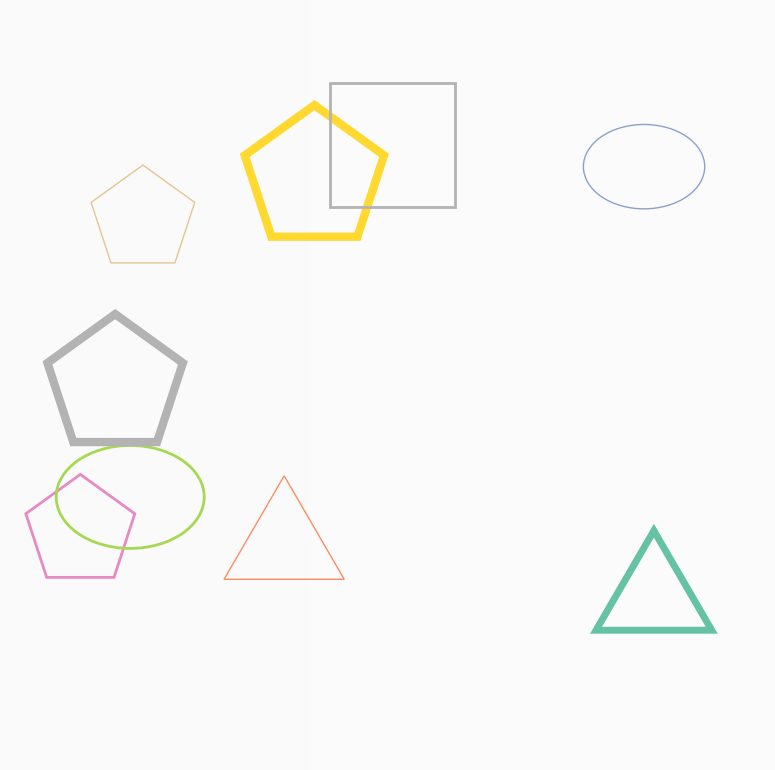[{"shape": "triangle", "thickness": 2.5, "radius": 0.43, "center": [0.844, 0.225]}, {"shape": "triangle", "thickness": 0.5, "radius": 0.45, "center": [0.367, 0.292]}, {"shape": "oval", "thickness": 0.5, "radius": 0.39, "center": [0.831, 0.784]}, {"shape": "pentagon", "thickness": 1, "radius": 0.37, "center": [0.104, 0.31]}, {"shape": "oval", "thickness": 1, "radius": 0.48, "center": [0.168, 0.355]}, {"shape": "pentagon", "thickness": 3, "radius": 0.47, "center": [0.406, 0.769]}, {"shape": "pentagon", "thickness": 0.5, "radius": 0.35, "center": [0.184, 0.715]}, {"shape": "square", "thickness": 1, "radius": 0.4, "center": [0.507, 0.812]}, {"shape": "pentagon", "thickness": 3, "radius": 0.46, "center": [0.149, 0.5]}]